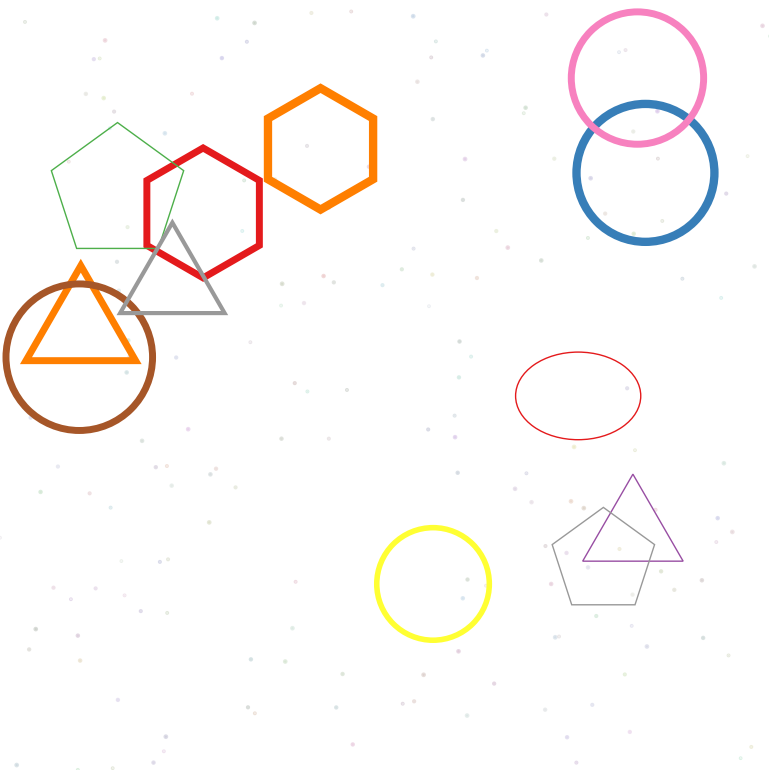[{"shape": "hexagon", "thickness": 2.5, "radius": 0.42, "center": [0.264, 0.723]}, {"shape": "oval", "thickness": 0.5, "radius": 0.41, "center": [0.751, 0.486]}, {"shape": "circle", "thickness": 3, "radius": 0.45, "center": [0.838, 0.775]}, {"shape": "pentagon", "thickness": 0.5, "radius": 0.45, "center": [0.153, 0.75]}, {"shape": "triangle", "thickness": 0.5, "radius": 0.38, "center": [0.822, 0.309]}, {"shape": "triangle", "thickness": 2.5, "radius": 0.41, "center": [0.105, 0.573]}, {"shape": "hexagon", "thickness": 3, "radius": 0.39, "center": [0.416, 0.807]}, {"shape": "circle", "thickness": 2, "radius": 0.37, "center": [0.562, 0.242]}, {"shape": "circle", "thickness": 2.5, "radius": 0.48, "center": [0.103, 0.536]}, {"shape": "circle", "thickness": 2.5, "radius": 0.43, "center": [0.828, 0.899]}, {"shape": "triangle", "thickness": 1.5, "radius": 0.39, "center": [0.224, 0.633]}, {"shape": "pentagon", "thickness": 0.5, "radius": 0.35, "center": [0.784, 0.271]}]